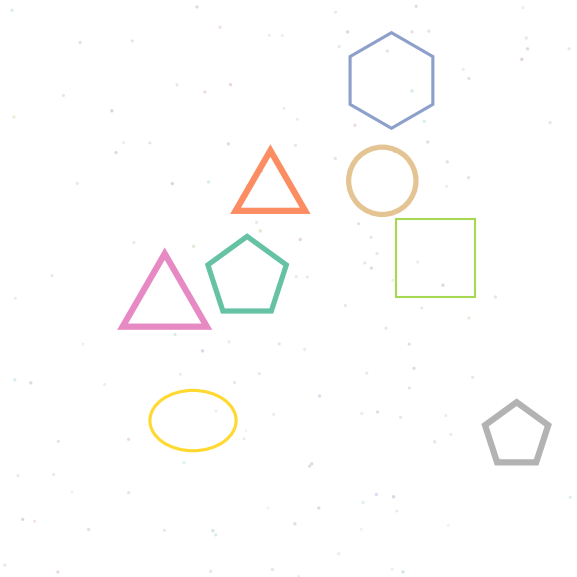[{"shape": "pentagon", "thickness": 2.5, "radius": 0.36, "center": [0.428, 0.518]}, {"shape": "triangle", "thickness": 3, "radius": 0.35, "center": [0.468, 0.669]}, {"shape": "hexagon", "thickness": 1.5, "radius": 0.41, "center": [0.678, 0.86]}, {"shape": "triangle", "thickness": 3, "radius": 0.42, "center": [0.285, 0.476]}, {"shape": "square", "thickness": 1, "radius": 0.34, "center": [0.755, 0.552]}, {"shape": "oval", "thickness": 1.5, "radius": 0.37, "center": [0.334, 0.271]}, {"shape": "circle", "thickness": 2.5, "radius": 0.29, "center": [0.662, 0.686]}, {"shape": "pentagon", "thickness": 3, "radius": 0.29, "center": [0.895, 0.245]}]